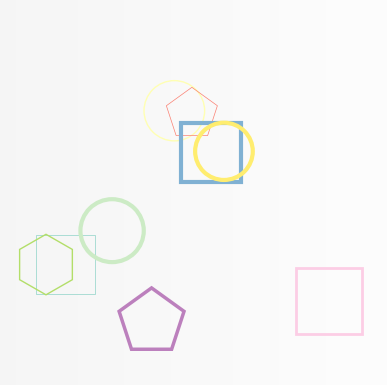[{"shape": "square", "thickness": 0.5, "radius": 0.38, "center": [0.17, 0.314]}, {"shape": "circle", "thickness": 1, "radius": 0.39, "center": [0.45, 0.712]}, {"shape": "pentagon", "thickness": 0.5, "radius": 0.35, "center": [0.495, 0.704]}, {"shape": "square", "thickness": 3, "radius": 0.38, "center": [0.545, 0.603]}, {"shape": "hexagon", "thickness": 1, "radius": 0.39, "center": [0.119, 0.313]}, {"shape": "square", "thickness": 2, "radius": 0.43, "center": [0.85, 0.217]}, {"shape": "pentagon", "thickness": 2.5, "radius": 0.44, "center": [0.391, 0.164]}, {"shape": "circle", "thickness": 3, "radius": 0.41, "center": [0.289, 0.401]}, {"shape": "circle", "thickness": 3, "radius": 0.37, "center": [0.578, 0.607]}]